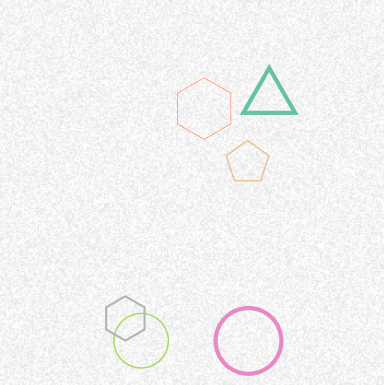[{"shape": "triangle", "thickness": 3, "radius": 0.39, "center": [0.699, 0.746]}, {"shape": "hexagon", "thickness": 0.5, "radius": 0.4, "center": [0.53, 0.718]}, {"shape": "circle", "thickness": 3, "radius": 0.43, "center": [0.645, 0.114]}, {"shape": "circle", "thickness": 1, "radius": 0.35, "center": [0.367, 0.115]}, {"shape": "pentagon", "thickness": 1, "radius": 0.29, "center": [0.643, 0.577]}, {"shape": "hexagon", "thickness": 1.5, "radius": 0.29, "center": [0.326, 0.173]}]